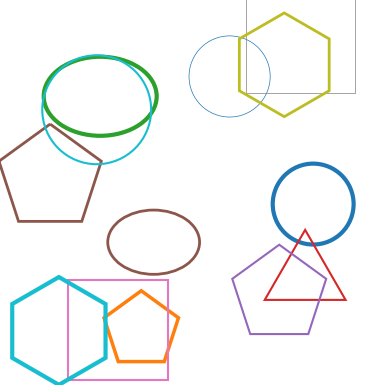[{"shape": "circle", "thickness": 3, "radius": 0.53, "center": [0.813, 0.47]}, {"shape": "circle", "thickness": 0.5, "radius": 0.53, "center": [0.596, 0.801]}, {"shape": "pentagon", "thickness": 2.5, "radius": 0.51, "center": [0.367, 0.143]}, {"shape": "oval", "thickness": 3, "radius": 0.73, "center": [0.26, 0.75]}, {"shape": "triangle", "thickness": 1.5, "radius": 0.61, "center": [0.793, 0.282]}, {"shape": "pentagon", "thickness": 1.5, "radius": 0.64, "center": [0.725, 0.236]}, {"shape": "pentagon", "thickness": 2, "radius": 0.7, "center": [0.13, 0.538]}, {"shape": "oval", "thickness": 2, "radius": 0.6, "center": [0.399, 0.371]}, {"shape": "square", "thickness": 1.5, "radius": 0.65, "center": [0.306, 0.142]}, {"shape": "square", "thickness": 0.5, "radius": 0.71, "center": [0.78, 0.899]}, {"shape": "hexagon", "thickness": 2, "radius": 0.67, "center": [0.738, 0.832]}, {"shape": "circle", "thickness": 1.5, "radius": 0.71, "center": [0.251, 0.715]}, {"shape": "hexagon", "thickness": 3, "radius": 0.7, "center": [0.153, 0.14]}]